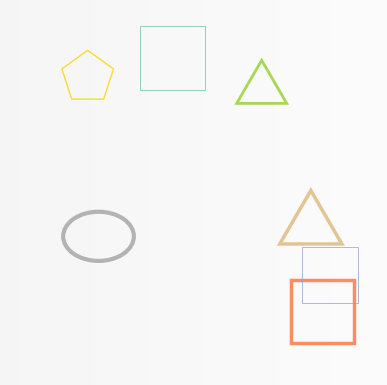[{"shape": "square", "thickness": 0.5, "radius": 0.41, "center": [0.445, 0.849]}, {"shape": "square", "thickness": 2.5, "radius": 0.41, "center": [0.832, 0.191]}, {"shape": "square", "thickness": 0.5, "radius": 0.36, "center": [0.851, 0.286]}, {"shape": "triangle", "thickness": 2, "radius": 0.37, "center": [0.675, 0.769]}, {"shape": "pentagon", "thickness": 1, "radius": 0.35, "center": [0.226, 0.799]}, {"shape": "triangle", "thickness": 2.5, "radius": 0.46, "center": [0.802, 0.413]}, {"shape": "oval", "thickness": 3, "radius": 0.46, "center": [0.254, 0.386]}]